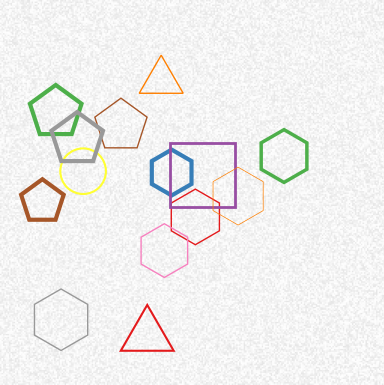[{"shape": "triangle", "thickness": 1.5, "radius": 0.4, "center": [0.382, 0.129]}, {"shape": "hexagon", "thickness": 1, "radius": 0.36, "center": [0.507, 0.437]}, {"shape": "hexagon", "thickness": 3, "radius": 0.3, "center": [0.446, 0.552]}, {"shape": "pentagon", "thickness": 3, "radius": 0.35, "center": [0.145, 0.709]}, {"shape": "hexagon", "thickness": 2.5, "radius": 0.34, "center": [0.738, 0.595]}, {"shape": "square", "thickness": 2, "radius": 0.42, "center": [0.526, 0.546]}, {"shape": "hexagon", "thickness": 0.5, "radius": 0.38, "center": [0.618, 0.491]}, {"shape": "triangle", "thickness": 1, "radius": 0.33, "center": [0.419, 0.791]}, {"shape": "circle", "thickness": 1.5, "radius": 0.3, "center": [0.216, 0.555]}, {"shape": "pentagon", "thickness": 3, "radius": 0.29, "center": [0.11, 0.476]}, {"shape": "pentagon", "thickness": 1, "radius": 0.36, "center": [0.314, 0.674]}, {"shape": "hexagon", "thickness": 1, "radius": 0.35, "center": [0.427, 0.349]}, {"shape": "hexagon", "thickness": 1, "radius": 0.4, "center": [0.159, 0.17]}, {"shape": "pentagon", "thickness": 3, "radius": 0.35, "center": [0.201, 0.639]}]